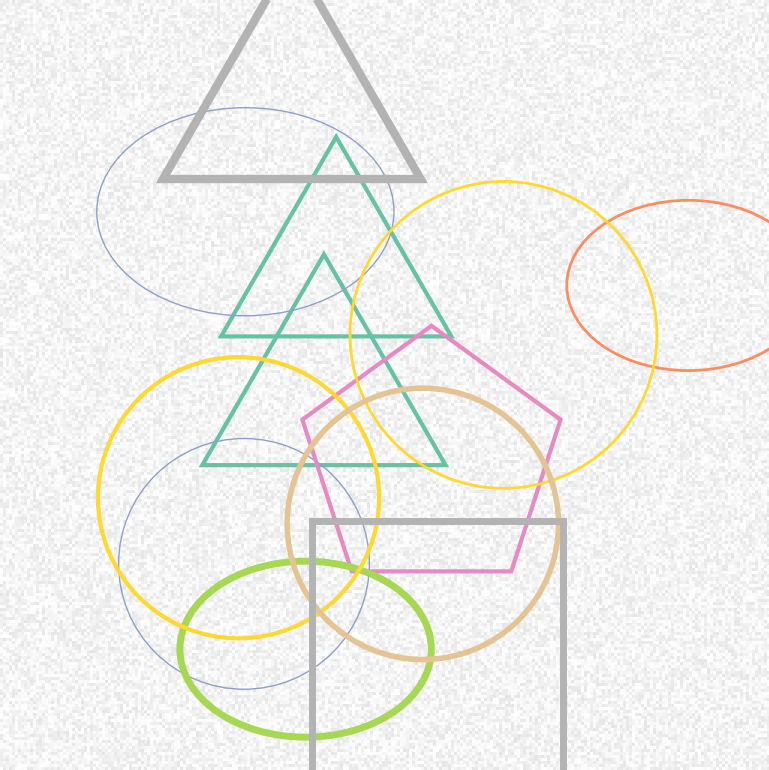[{"shape": "triangle", "thickness": 1.5, "radius": 0.86, "center": [0.437, 0.649]}, {"shape": "triangle", "thickness": 1.5, "radius": 0.91, "center": [0.421, 0.487]}, {"shape": "oval", "thickness": 1, "radius": 0.79, "center": [0.894, 0.629]}, {"shape": "oval", "thickness": 0.5, "radius": 0.97, "center": [0.319, 0.725]}, {"shape": "circle", "thickness": 0.5, "radius": 0.81, "center": [0.317, 0.268]}, {"shape": "pentagon", "thickness": 1.5, "radius": 0.88, "center": [0.56, 0.401]}, {"shape": "oval", "thickness": 2.5, "radius": 0.82, "center": [0.397, 0.157]}, {"shape": "circle", "thickness": 1, "radius": 1.0, "center": [0.654, 0.565]}, {"shape": "circle", "thickness": 1.5, "radius": 0.91, "center": [0.31, 0.354]}, {"shape": "circle", "thickness": 2, "radius": 0.88, "center": [0.549, 0.32]}, {"shape": "square", "thickness": 2.5, "radius": 0.82, "center": [0.569, 0.161]}, {"shape": "triangle", "thickness": 3, "radius": 0.97, "center": [0.379, 0.864]}]